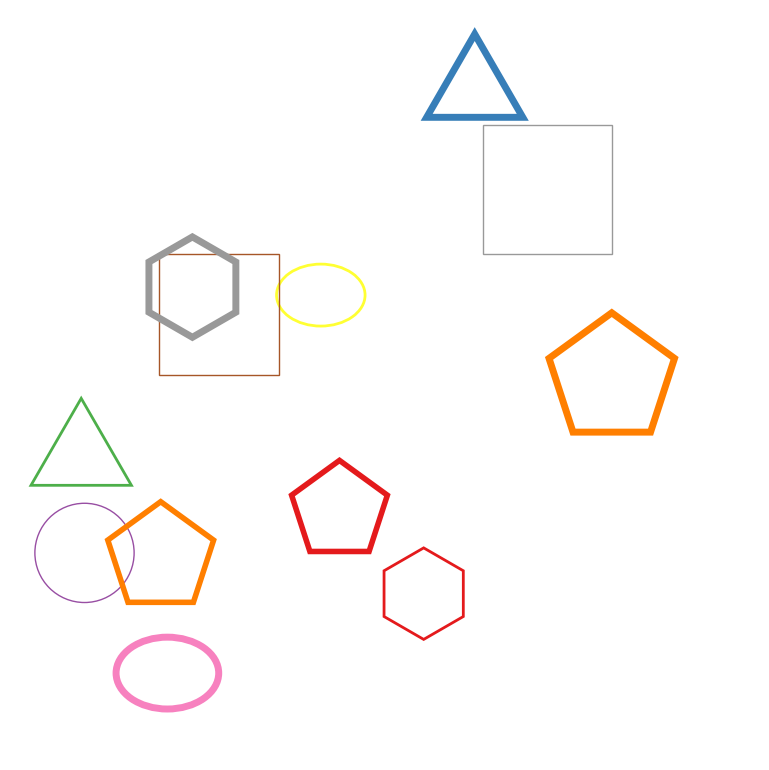[{"shape": "pentagon", "thickness": 2, "radius": 0.33, "center": [0.441, 0.337]}, {"shape": "hexagon", "thickness": 1, "radius": 0.3, "center": [0.55, 0.229]}, {"shape": "triangle", "thickness": 2.5, "radius": 0.36, "center": [0.617, 0.884]}, {"shape": "triangle", "thickness": 1, "radius": 0.38, "center": [0.105, 0.407]}, {"shape": "circle", "thickness": 0.5, "radius": 0.32, "center": [0.11, 0.282]}, {"shape": "pentagon", "thickness": 2, "radius": 0.36, "center": [0.209, 0.276]}, {"shape": "pentagon", "thickness": 2.5, "radius": 0.43, "center": [0.795, 0.508]}, {"shape": "oval", "thickness": 1, "radius": 0.29, "center": [0.417, 0.617]}, {"shape": "square", "thickness": 0.5, "radius": 0.39, "center": [0.284, 0.592]}, {"shape": "oval", "thickness": 2.5, "radius": 0.33, "center": [0.217, 0.126]}, {"shape": "hexagon", "thickness": 2.5, "radius": 0.33, "center": [0.25, 0.627]}, {"shape": "square", "thickness": 0.5, "radius": 0.42, "center": [0.711, 0.754]}]